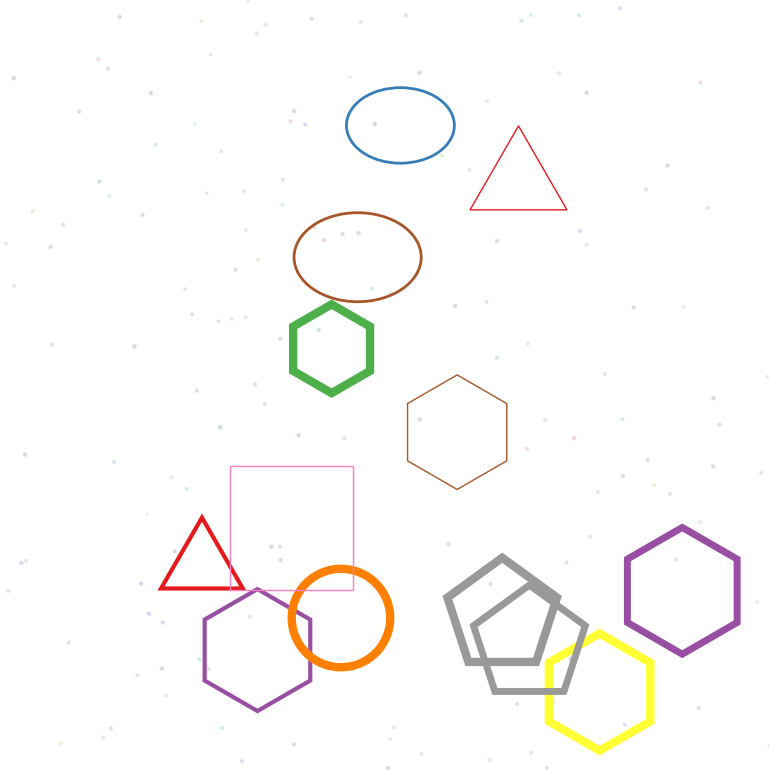[{"shape": "triangle", "thickness": 0.5, "radius": 0.36, "center": [0.673, 0.764]}, {"shape": "triangle", "thickness": 1.5, "radius": 0.31, "center": [0.262, 0.266]}, {"shape": "oval", "thickness": 1, "radius": 0.35, "center": [0.52, 0.837]}, {"shape": "hexagon", "thickness": 3, "radius": 0.29, "center": [0.431, 0.547]}, {"shape": "hexagon", "thickness": 1.5, "radius": 0.4, "center": [0.334, 0.156]}, {"shape": "hexagon", "thickness": 2.5, "radius": 0.41, "center": [0.886, 0.233]}, {"shape": "circle", "thickness": 3, "radius": 0.32, "center": [0.443, 0.197]}, {"shape": "hexagon", "thickness": 3, "radius": 0.38, "center": [0.779, 0.101]}, {"shape": "hexagon", "thickness": 0.5, "radius": 0.37, "center": [0.594, 0.439]}, {"shape": "oval", "thickness": 1, "radius": 0.41, "center": [0.464, 0.666]}, {"shape": "square", "thickness": 0.5, "radius": 0.4, "center": [0.379, 0.314]}, {"shape": "pentagon", "thickness": 3, "radius": 0.37, "center": [0.652, 0.201]}, {"shape": "pentagon", "thickness": 2.5, "radius": 0.38, "center": [0.688, 0.164]}]